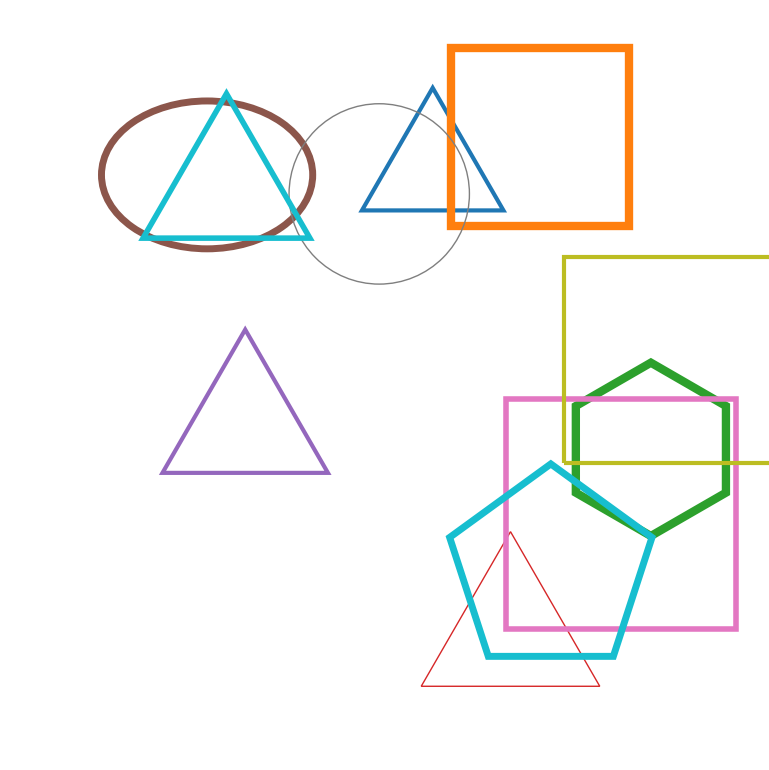[{"shape": "triangle", "thickness": 1.5, "radius": 0.53, "center": [0.562, 0.78]}, {"shape": "square", "thickness": 3, "radius": 0.58, "center": [0.701, 0.822]}, {"shape": "hexagon", "thickness": 3, "radius": 0.56, "center": [0.845, 0.416]}, {"shape": "triangle", "thickness": 0.5, "radius": 0.67, "center": [0.663, 0.176]}, {"shape": "triangle", "thickness": 1.5, "radius": 0.62, "center": [0.318, 0.448]}, {"shape": "oval", "thickness": 2.5, "radius": 0.69, "center": [0.269, 0.773]}, {"shape": "square", "thickness": 2, "radius": 0.75, "center": [0.806, 0.333]}, {"shape": "circle", "thickness": 0.5, "radius": 0.59, "center": [0.493, 0.748]}, {"shape": "square", "thickness": 1.5, "radius": 0.67, "center": [0.866, 0.533]}, {"shape": "triangle", "thickness": 2, "radius": 0.63, "center": [0.294, 0.753]}, {"shape": "pentagon", "thickness": 2.5, "radius": 0.69, "center": [0.715, 0.259]}]